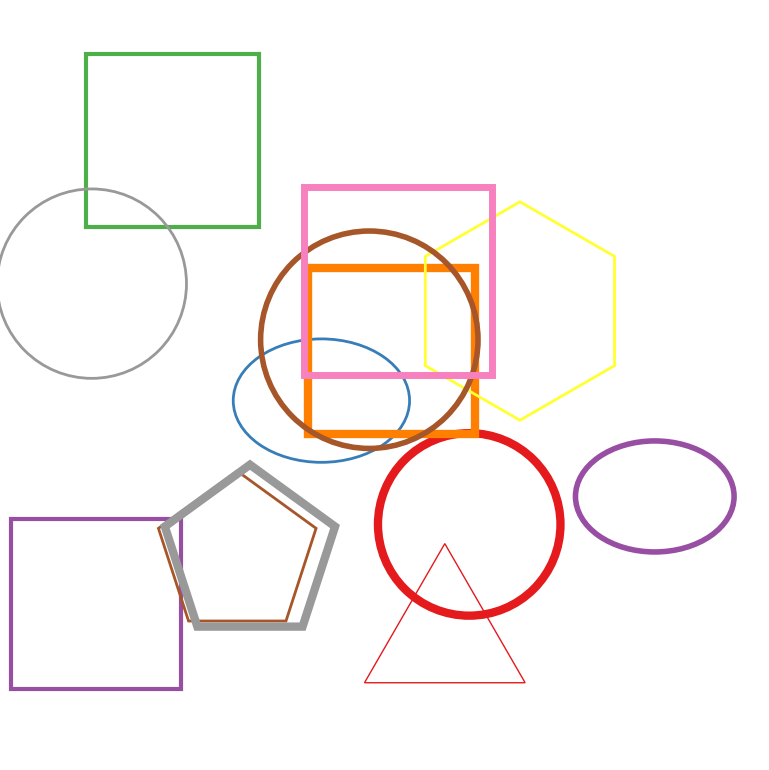[{"shape": "circle", "thickness": 3, "radius": 0.59, "center": [0.609, 0.319]}, {"shape": "triangle", "thickness": 0.5, "radius": 0.6, "center": [0.578, 0.174]}, {"shape": "oval", "thickness": 1, "radius": 0.57, "center": [0.417, 0.48]}, {"shape": "square", "thickness": 1.5, "radius": 0.56, "center": [0.224, 0.818]}, {"shape": "square", "thickness": 1.5, "radius": 0.55, "center": [0.124, 0.216]}, {"shape": "oval", "thickness": 2, "radius": 0.51, "center": [0.85, 0.355]}, {"shape": "square", "thickness": 3, "radius": 0.54, "center": [0.509, 0.544]}, {"shape": "hexagon", "thickness": 1, "radius": 0.71, "center": [0.675, 0.596]}, {"shape": "circle", "thickness": 2, "radius": 0.71, "center": [0.48, 0.559]}, {"shape": "pentagon", "thickness": 1, "radius": 0.54, "center": [0.308, 0.281]}, {"shape": "square", "thickness": 2.5, "radius": 0.61, "center": [0.517, 0.635]}, {"shape": "circle", "thickness": 1, "radius": 0.62, "center": [0.119, 0.632]}, {"shape": "pentagon", "thickness": 3, "radius": 0.58, "center": [0.325, 0.28]}]